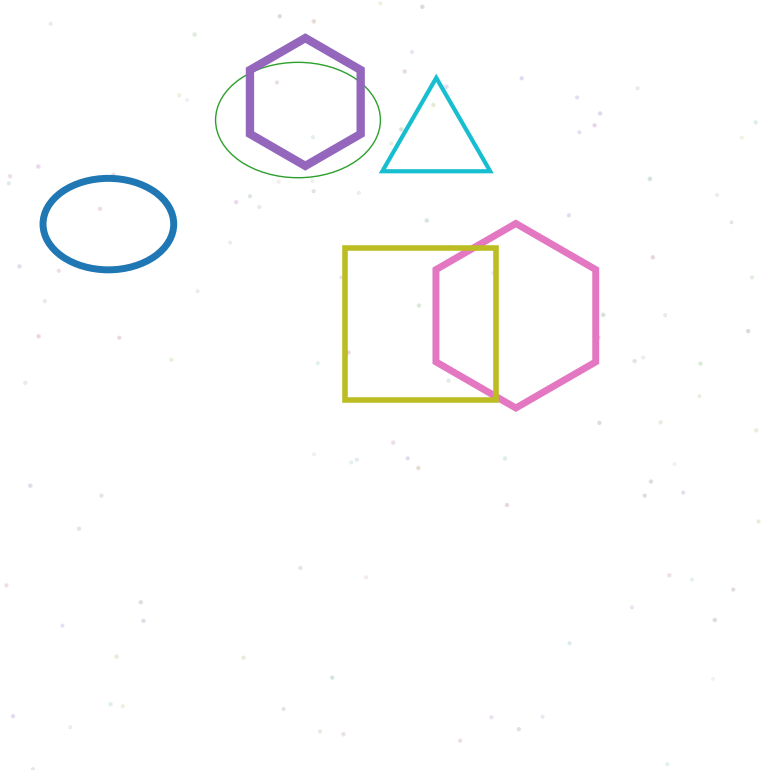[{"shape": "oval", "thickness": 2.5, "radius": 0.42, "center": [0.141, 0.709]}, {"shape": "oval", "thickness": 0.5, "radius": 0.54, "center": [0.387, 0.844]}, {"shape": "hexagon", "thickness": 3, "radius": 0.42, "center": [0.397, 0.868]}, {"shape": "hexagon", "thickness": 2.5, "radius": 0.6, "center": [0.67, 0.59]}, {"shape": "square", "thickness": 2, "radius": 0.49, "center": [0.546, 0.579]}, {"shape": "triangle", "thickness": 1.5, "radius": 0.4, "center": [0.567, 0.818]}]